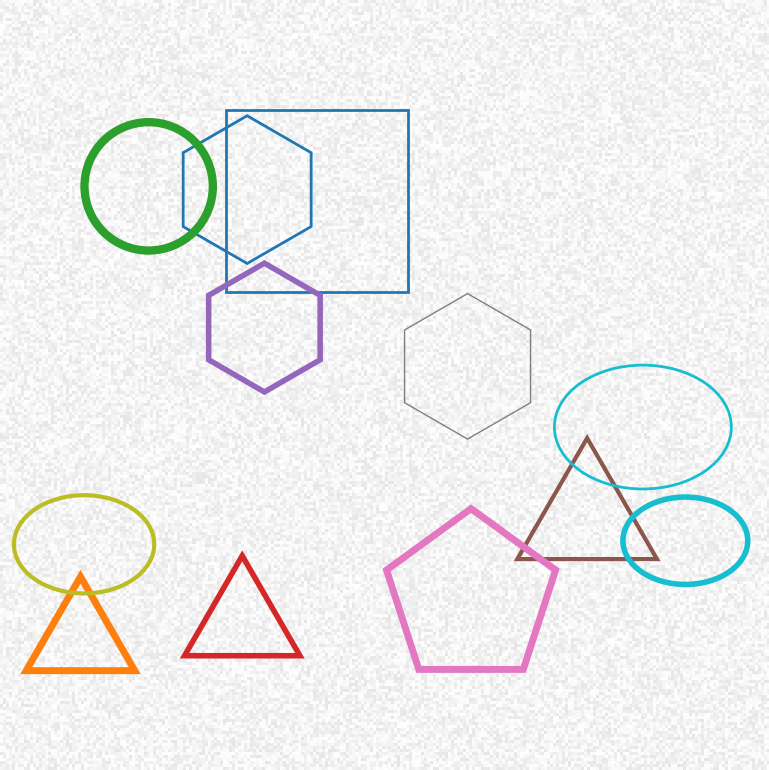[{"shape": "square", "thickness": 1, "radius": 0.59, "center": [0.412, 0.739]}, {"shape": "hexagon", "thickness": 1, "radius": 0.48, "center": [0.321, 0.754]}, {"shape": "triangle", "thickness": 2.5, "radius": 0.41, "center": [0.105, 0.17]}, {"shape": "circle", "thickness": 3, "radius": 0.42, "center": [0.193, 0.758]}, {"shape": "triangle", "thickness": 2, "radius": 0.43, "center": [0.315, 0.192]}, {"shape": "hexagon", "thickness": 2, "radius": 0.42, "center": [0.343, 0.575]}, {"shape": "triangle", "thickness": 1.5, "radius": 0.52, "center": [0.762, 0.326]}, {"shape": "pentagon", "thickness": 2.5, "radius": 0.58, "center": [0.612, 0.224]}, {"shape": "hexagon", "thickness": 0.5, "radius": 0.47, "center": [0.607, 0.524]}, {"shape": "oval", "thickness": 1.5, "radius": 0.46, "center": [0.109, 0.293]}, {"shape": "oval", "thickness": 1, "radius": 0.57, "center": [0.835, 0.445]}, {"shape": "oval", "thickness": 2, "radius": 0.41, "center": [0.89, 0.298]}]